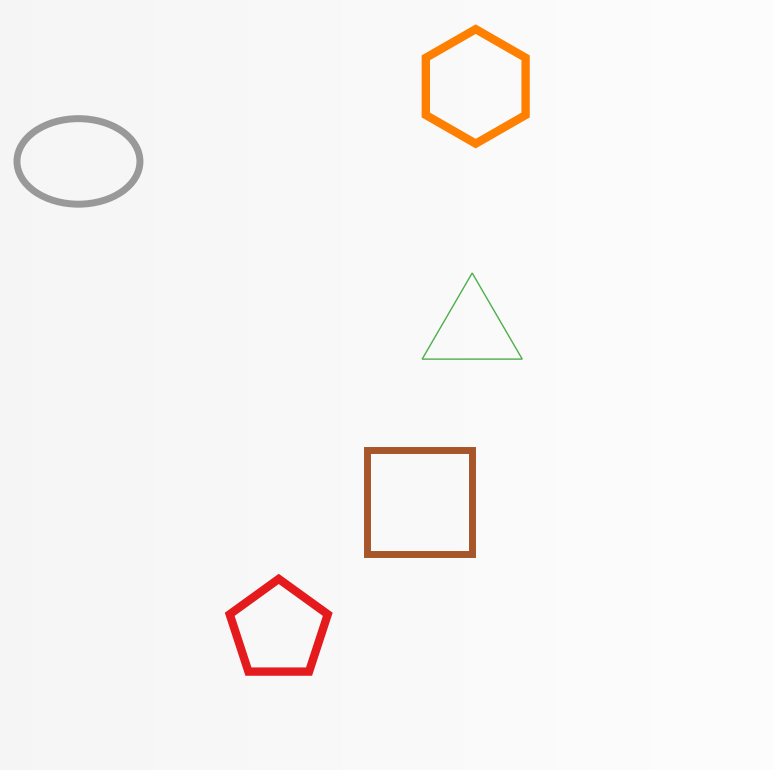[{"shape": "pentagon", "thickness": 3, "radius": 0.33, "center": [0.36, 0.182]}, {"shape": "triangle", "thickness": 0.5, "radius": 0.37, "center": [0.609, 0.571]}, {"shape": "hexagon", "thickness": 3, "radius": 0.37, "center": [0.614, 0.888]}, {"shape": "square", "thickness": 2.5, "radius": 0.34, "center": [0.541, 0.348]}, {"shape": "oval", "thickness": 2.5, "radius": 0.4, "center": [0.101, 0.79]}]